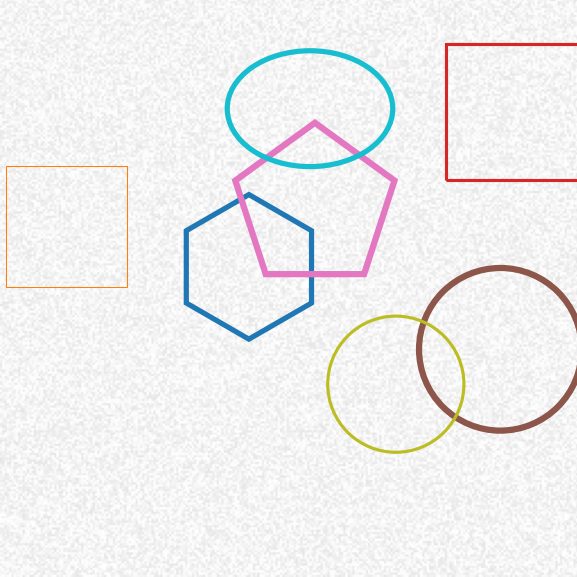[{"shape": "hexagon", "thickness": 2.5, "radius": 0.63, "center": [0.431, 0.537]}, {"shape": "square", "thickness": 0.5, "radius": 0.52, "center": [0.115, 0.607]}, {"shape": "square", "thickness": 1.5, "radius": 0.59, "center": [0.891, 0.805]}, {"shape": "circle", "thickness": 3, "radius": 0.7, "center": [0.866, 0.394]}, {"shape": "pentagon", "thickness": 3, "radius": 0.72, "center": [0.545, 0.642]}, {"shape": "circle", "thickness": 1.5, "radius": 0.59, "center": [0.685, 0.334]}, {"shape": "oval", "thickness": 2.5, "radius": 0.72, "center": [0.537, 0.811]}]